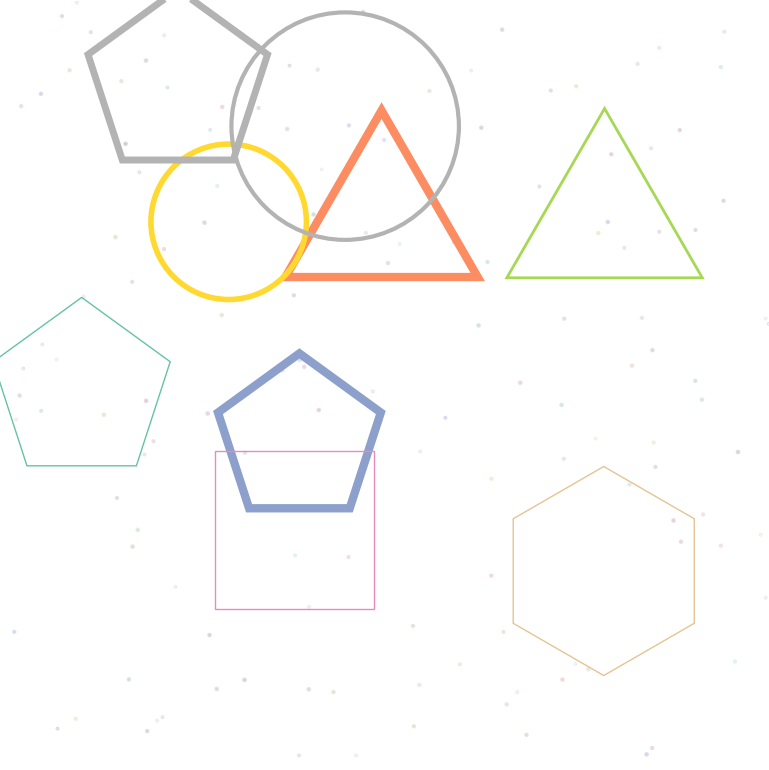[{"shape": "pentagon", "thickness": 0.5, "radius": 0.6, "center": [0.106, 0.493]}, {"shape": "triangle", "thickness": 3, "radius": 0.72, "center": [0.496, 0.712]}, {"shape": "pentagon", "thickness": 3, "radius": 0.56, "center": [0.389, 0.43]}, {"shape": "square", "thickness": 0.5, "radius": 0.51, "center": [0.383, 0.311]}, {"shape": "triangle", "thickness": 1, "radius": 0.73, "center": [0.785, 0.713]}, {"shape": "circle", "thickness": 2, "radius": 0.5, "center": [0.297, 0.712]}, {"shape": "hexagon", "thickness": 0.5, "radius": 0.68, "center": [0.784, 0.258]}, {"shape": "circle", "thickness": 1.5, "radius": 0.74, "center": [0.448, 0.836]}, {"shape": "pentagon", "thickness": 2.5, "radius": 0.61, "center": [0.231, 0.891]}]